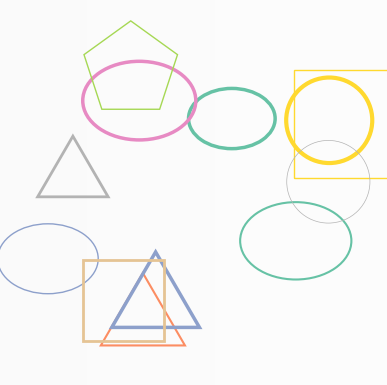[{"shape": "oval", "thickness": 2.5, "radius": 0.56, "center": [0.598, 0.692]}, {"shape": "oval", "thickness": 1.5, "radius": 0.72, "center": [0.763, 0.374]}, {"shape": "triangle", "thickness": 1.5, "radius": 0.63, "center": [0.369, 0.165]}, {"shape": "oval", "thickness": 1, "radius": 0.65, "center": [0.124, 0.328]}, {"shape": "triangle", "thickness": 2.5, "radius": 0.65, "center": [0.402, 0.215]}, {"shape": "oval", "thickness": 2.5, "radius": 0.73, "center": [0.359, 0.739]}, {"shape": "pentagon", "thickness": 1, "radius": 0.63, "center": [0.337, 0.819]}, {"shape": "circle", "thickness": 3, "radius": 0.56, "center": [0.85, 0.688]}, {"shape": "square", "thickness": 1, "radius": 0.7, "center": [0.899, 0.678]}, {"shape": "square", "thickness": 2, "radius": 0.52, "center": [0.319, 0.22]}, {"shape": "circle", "thickness": 0.5, "radius": 0.54, "center": [0.847, 0.528]}, {"shape": "triangle", "thickness": 2, "radius": 0.53, "center": [0.188, 0.541]}]